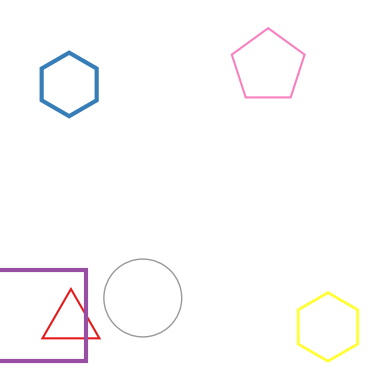[{"shape": "triangle", "thickness": 1.5, "radius": 0.43, "center": [0.184, 0.164]}, {"shape": "hexagon", "thickness": 3, "radius": 0.41, "center": [0.18, 0.781]}, {"shape": "square", "thickness": 3, "radius": 0.59, "center": [0.104, 0.18]}, {"shape": "hexagon", "thickness": 2, "radius": 0.45, "center": [0.852, 0.151]}, {"shape": "pentagon", "thickness": 1.5, "radius": 0.5, "center": [0.697, 0.827]}, {"shape": "circle", "thickness": 1, "radius": 0.51, "center": [0.371, 0.226]}]